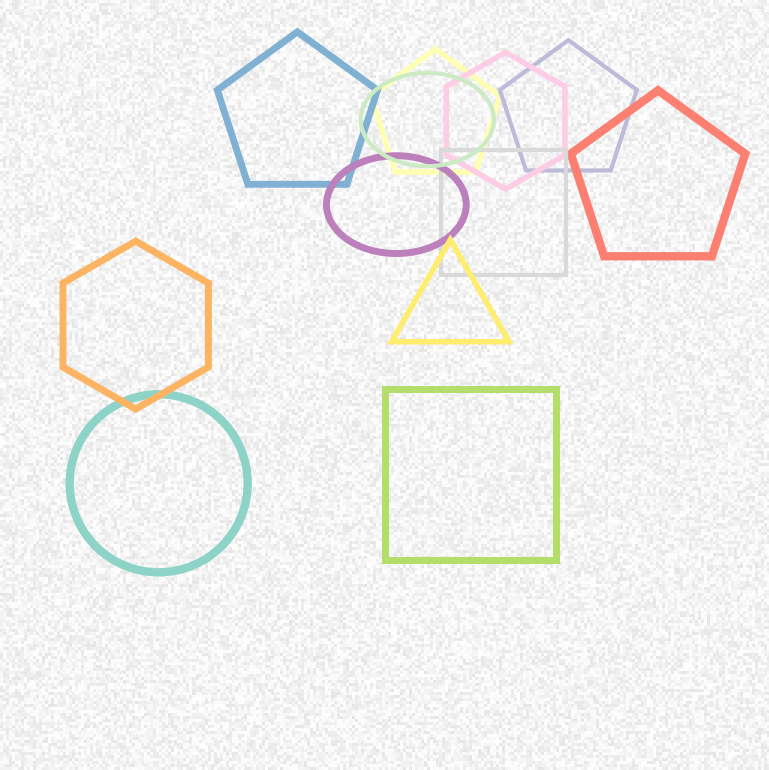[{"shape": "circle", "thickness": 3, "radius": 0.58, "center": [0.206, 0.372]}, {"shape": "pentagon", "thickness": 2, "radius": 0.44, "center": [0.566, 0.848]}, {"shape": "pentagon", "thickness": 1.5, "radius": 0.47, "center": [0.738, 0.854]}, {"shape": "pentagon", "thickness": 3, "radius": 0.6, "center": [0.855, 0.764]}, {"shape": "pentagon", "thickness": 2.5, "radius": 0.55, "center": [0.386, 0.849]}, {"shape": "hexagon", "thickness": 2.5, "radius": 0.55, "center": [0.176, 0.578]}, {"shape": "square", "thickness": 2.5, "radius": 0.56, "center": [0.611, 0.384]}, {"shape": "hexagon", "thickness": 2, "radius": 0.44, "center": [0.657, 0.843]}, {"shape": "square", "thickness": 1.5, "radius": 0.4, "center": [0.654, 0.724]}, {"shape": "oval", "thickness": 2.5, "radius": 0.45, "center": [0.515, 0.734]}, {"shape": "oval", "thickness": 1.5, "radius": 0.43, "center": [0.555, 0.845]}, {"shape": "triangle", "thickness": 2, "radius": 0.44, "center": [0.585, 0.6]}]